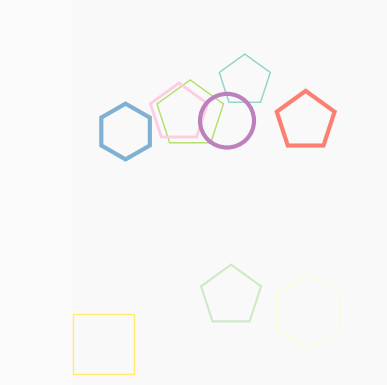[{"shape": "pentagon", "thickness": 1, "radius": 0.35, "center": [0.632, 0.79]}, {"shape": "hexagon", "thickness": 0.5, "radius": 0.48, "center": [0.797, 0.191]}, {"shape": "pentagon", "thickness": 3, "radius": 0.39, "center": [0.789, 0.685]}, {"shape": "hexagon", "thickness": 3, "radius": 0.36, "center": [0.324, 0.658]}, {"shape": "pentagon", "thickness": 1, "radius": 0.45, "center": [0.491, 0.702]}, {"shape": "pentagon", "thickness": 2, "radius": 0.39, "center": [0.462, 0.707]}, {"shape": "circle", "thickness": 3, "radius": 0.35, "center": [0.586, 0.686]}, {"shape": "pentagon", "thickness": 1.5, "radius": 0.41, "center": [0.596, 0.231]}, {"shape": "square", "thickness": 1, "radius": 0.39, "center": [0.267, 0.107]}]